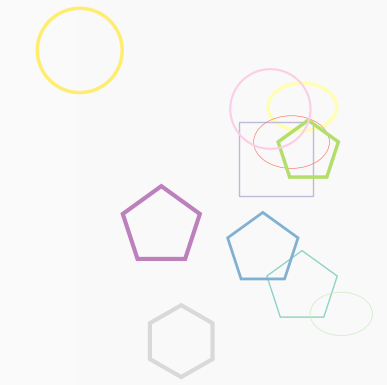[{"shape": "pentagon", "thickness": 1, "radius": 0.48, "center": [0.779, 0.254]}, {"shape": "oval", "thickness": 2.5, "radius": 0.44, "center": [0.78, 0.722]}, {"shape": "square", "thickness": 1, "radius": 0.48, "center": [0.712, 0.587]}, {"shape": "oval", "thickness": 0.5, "radius": 0.49, "center": [0.752, 0.631]}, {"shape": "pentagon", "thickness": 2, "radius": 0.48, "center": [0.678, 0.353]}, {"shape": "pentagon", "thickness": 2.5, "radius": 0.41, "center": [0.795, 0.606]}, {"shape": "circle", "thickness": 1.5, "radius": 0.52, "center": [0.698, 0.717]}, {"shape": "hexagon", "thickness": 3, "radius": 0.47, "center": [0.468, 0.114]}, {"shape": "pentagon", "thickness": 3, "radius": 0.52, "center": [0.416, 0.412]}, {"shape": "oval", "thickness": 0.5, "radius": 0.4, "center": [0.881, 0.185]}, {"shape": "circle", "thickness": 2.5, "radius": 0.55, "center": [0.206, 0.869]}]